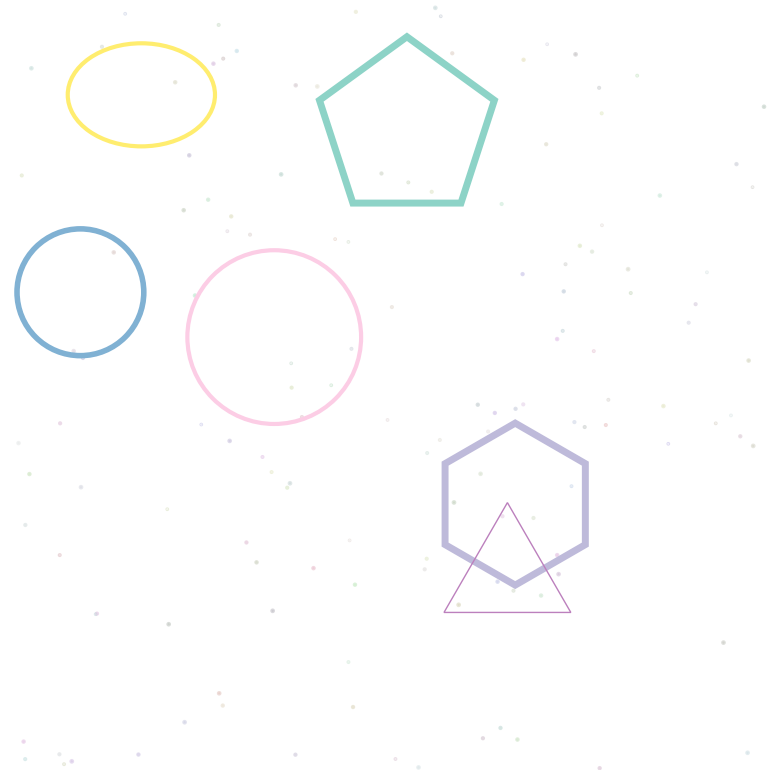[{"shape": "pentagon", "thickness": 2.5, "radius": 0.6, "center": [0.528, 0.833]}, {"shape": "hexagon", "thickness": 2.5, "radius": 0.53, "center": [0.669, 0.345]}, {"shape": "circle", "thickness": 2, "radius": 0.41, "center": [0.104, 0.62]}, {"shape": "circle", "thickness": 1.5, "radius": 0.56, "center": [0.356, 0.562]}, {"shape": "triangle", "thickness": 0.5, "radius": 0.48, "center": [0.659, 0.252]}, {"shape": "oval", "thickness": 1.5, "radius": 0.48, "center": [0.184, 0.877]}]